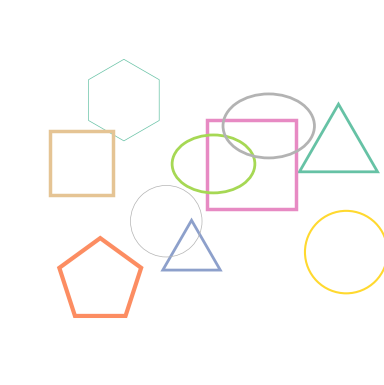[{"shape": "hexagon", "thickness": 0.5, "radius": 0.53, "center": [0.322, 0.74]}, {"shape": "triangle", "thickness": 2, "radius": 0.59, "center": [0.879, 0.612]}, {"shape": "pentagon", "thickness": 3, "radius": 0.56, "center": [0.26, 0.27]}, {"shape": "triangle", "thickness": 2, "radius": 0.43, "center": [0.498, 0.342]}, {"shape": "square", "thickness": 2.5, "radius": 0.58, "center": [0.653, 0.573]}, {"shape": "oval", "thickness": 2, "radius": 0.54, "center": [0.555, 0.574]}, {"shape": "circle", "thickness": 1.5, "radius": 0.54, "center": [0.899, 0.345]}, {"shape": "square", "thickness": 2.5, "radius": 0.41, "center": [0.212, 0.577]}, {"shape": "circle", "thickness": 0.5, "radius": 0.46, "center": [0.432, 0.425]}, {"shape": "oval", "thickness": 2, "radius": 0.59, "center": [0.698, 0.673]}]